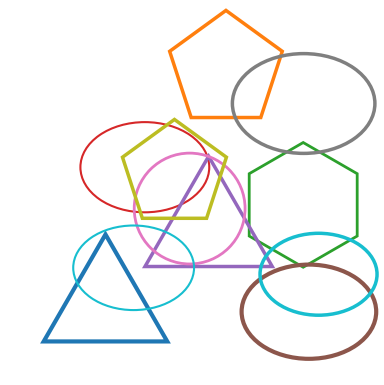[{"shape": "triangle", "thickness": 3, "radius": 0.93, "center": [0.274, 0.206]}, {"shape": "pentagon", "thickness": 2.5, "radius": 0.77, "center": [0.587, 0.819]}, {"shape": "hexagon", "thickness": 2, "radius": 0.81, "center": [0.788, 0.468]}, {"shape": "oval", "thickness": 1.5, "radius": 0.84, "center": [0.376, 0.566]}, {"shape": "triangle", "thickness": 2.5, "radius": 0.95, "center": [0.542, 0.403]}, {"shape": "oval", "thickness": 3, "radius": 0.87, "center": [0.802, 0.19]}, {"shape": "circle", "thickness": 2, "radius": 0.72, "center": [0.493, 0.458]}, {"shape": "oval", "thickness": 2.5, "radius": 0.93, "center": [0.789, 0.731]}, {"shape": "pentagon", "thickness": 2.5, "radius": 0.71, "center": [0.453, 0.548]}, {"shape": "oval", "thickness": 1.5, "radius": 0.78, "center": [0.347, 0.304]}, {"shape": "oval", "thickness": 2.5, "radius": 0.76, "center": [0.827, 0.288]}]